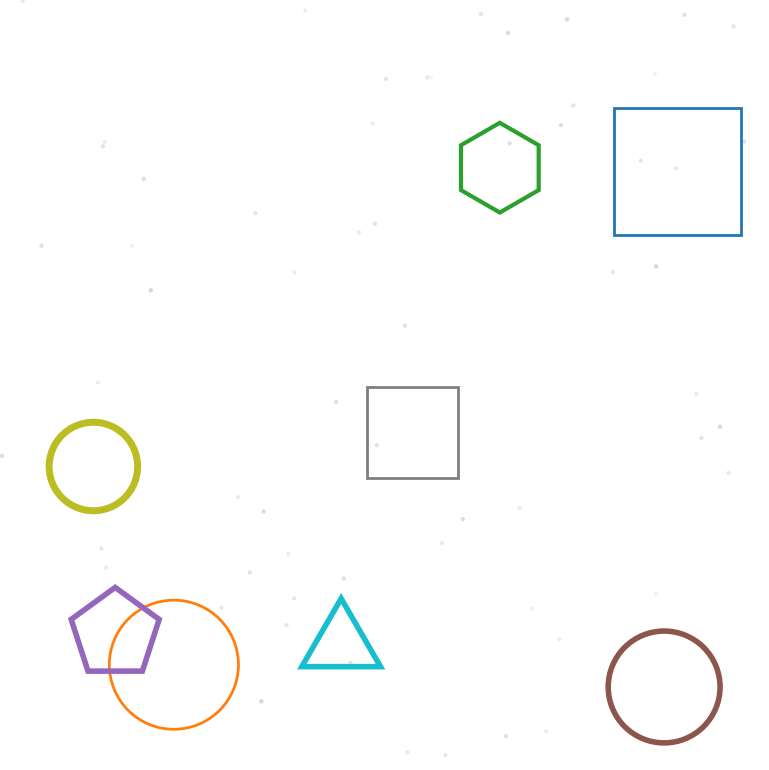[{"shape": "square", "thickness": 1, "radius": 0.41, "center": [0.88, 0.778]}, {"shape": "circle", "thickness": 1, "radius": 0.42, "center": [0.226, 0.137]}, {"shape": "hexagon", "thickness": 1.5, "radius": 0.29, "center": [0.649, 0.782]}, {"shape": "pentagon", "thickness": 2, "radius": 0.3, "center": [0.15, 0.177]}, {"shape": "circle", "thickness": 2, "radius": 0.36, "center": [0.863, 0.108]}, {"shape": "square", "thickness": 1, "radius": 0.3, "center": [0.535, 0.438]}, {"shape": "circle", "thickness": 2.5, "radius": 0.29, "center": [0.121, 0.394]}, {"shape": "triangle", "thickness": 2, "radius": 0.29, "center": [0.443, 0.164]}]